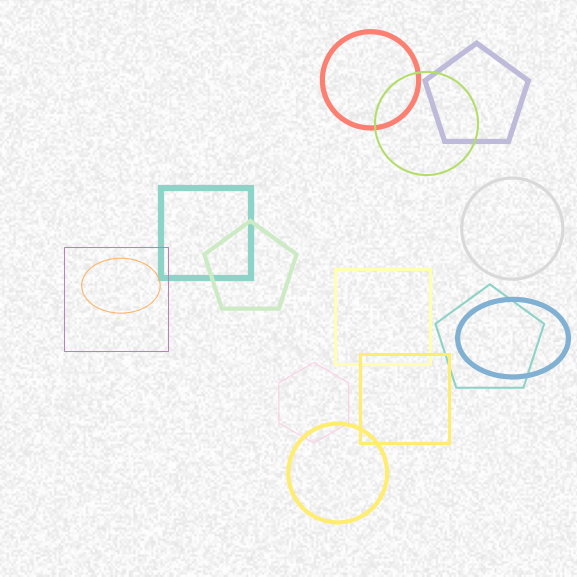[{"shape": "pentagon", "thickness": 1, "radius": 0.49, "center": [0.848, 0.408]}, {"shape": "square", "thickness": 3, "radius": 0.39, "center": [0.357, 0.596]}, {"shape": "square", "thickness": 1.5, "radius": 0.41, "center": [0.662, 0.451]}, {"shape": "pentagon", "thickness": 2.5, "radius": 0.47, "center": [0.825, 0.83]}, {"shape": "circle", "thickness": 2.5, "radius": 0.42, "center": [0.642, 0.861]}, {"shape": "oval", "thickness": 2.5, "radius": 0.48, "center": [0.888, 0.414]}, {"shape": "oval", "thickness": 0.5, "radius": 0.34, "center": [0.209, 0.504]}, {"shape": "circle", "thickness": 1, "radius": 0.45, "center": [0.739, 0.785]}, {"shape": "hexagon", "thickness": 0.5, "radius": 0.35, "center": [0.543, 0.302]}, {"shape": "circle", "thickness": 1.5, "radius": 0.44, "center": [0.887, 0.603]}, {"shape": "square", "thickness": 0.5, "radius": 0.45, "center": [0.202, 0.482]}, {"shape": "pentagon", "thickness": 2, "radius": 0.42, "center": [0.434, 0.533]}, {"shape": "circle", "thickness": 2, "radius": 0.43, "center": [0.585, 0.18]}, {"shape": "square", "thickness": 1.5, "radius": 0.39, "center": [0.7, 0.308]}]